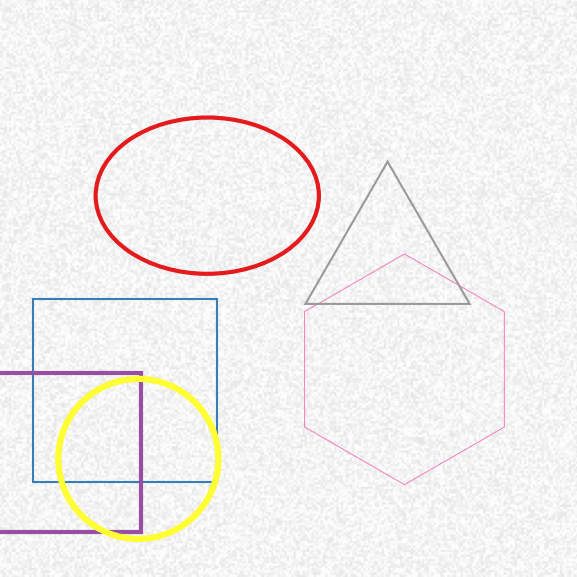[{"shape": "oval", "thickness": 2, "radius": 0.97, "center": [0.359, 0.66]}, {"shape": "square", "thickness": 1, "radius": 0.8, "center": [0.216, 0.323]}, {"shape": "square", "thickness": 2, "radius": 0.69, "center": [0.105, 0.216]}, {"shape": "circle", "thickness": 3, "radius": 0.69, "center": [0.24, 0.205]}, {"shape": "hexagon", "thickness": 0.5, "radius": 1.0, "center": [0.7, 0.36]}, {"shape": "triangle", "thickness": 1, "radius": 0.82, "center": [0.671, 0.555]}]